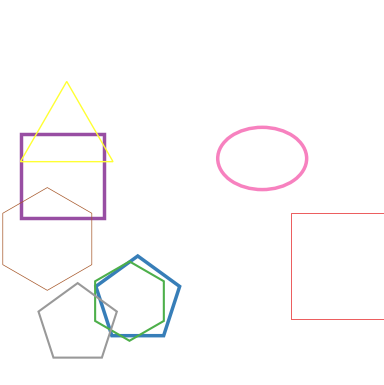[{"shape": "square", "thickness": 0.5, "radius": 0.69, "center": [0.895, 0.309]}, {"shape": "pentagon", "thickness": 2.5, "radius": 0.57, "center": [0.358, 0.221]}, {"shape": "hexagon", "thickness": 1.5, "radius": 0.52, "center": [0.336, 0.218]}, {"shape": "square", "thickness": 2.5, "radius": 0.54, "center": [0.162, 0.543]}, {"shape": "triangle", "thickness": 1, "radius": 0.69, "center": [0.173, 0.65]}, {"shape": "hexagon", "thickness": 0.5, "radius": 0.67, "center": [0.123, 0.379]}, {"shape": "oval", "thickness": 2.5, "radius": 0.58, "center": [0.681, 0.588]}, {"shape": "pentagon", "thickness": 1.5, "radius": 0.53, "center": [0.202, 0.158]}]